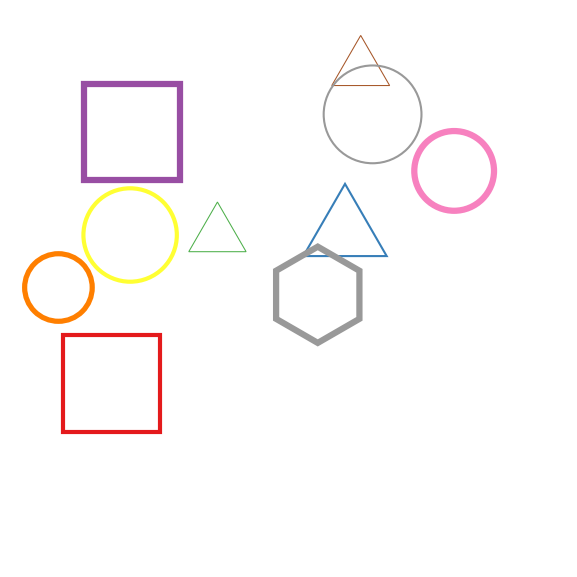[{"shape": "square", "thickness": 2, "radius": 0.42, "center": [0.193, 0.335]}, {"shape": "triangle", "thickness": 1, "radius": 0.42, "center": [0.597, 0.597]}, {"shape": "triangle", "thickness": 0.5, "radius": 0.29, "center": [0.377, 0.592]}, {"shape": "square", "thickness": 3, "radius": 0.41, "center": [0.229, 0.771]}, {"shape": "circle", "thickness": 2.5, "radius": 0.29, "center": [0.101, 0.501]}, {"shape": "circle", "thickness": 2, "radius": 0.4, "center": [0.225, 0.592]}, {"shape": "triangle", "thickness": 0.5, "radius": 0.29, "center": [0.625, 0.88]}, {"shape": "circle", "thickness": 3, "radius": 0.35, "center": [0.786, 0.703]}, {"shape": "circle", "thickness": 1, "radius": 0.42, "center": [0.645, 0.801]}, {"shape": "hexagon", "thickness": 3, "radius": 0.42, "center": [0.55, 0.489]}]